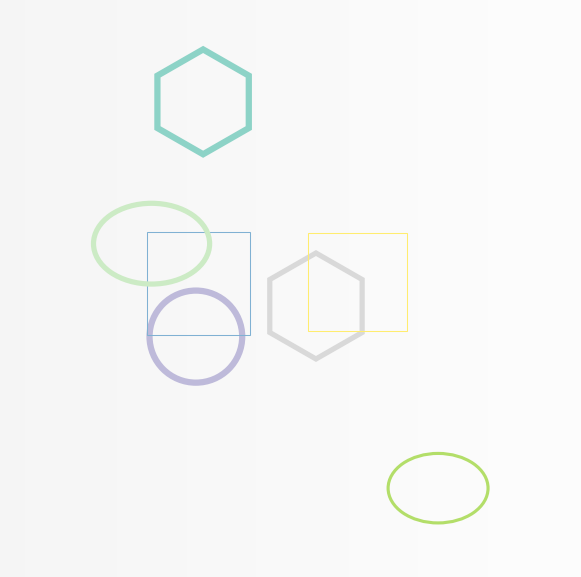[{"shape": "hexagon", "thickness": 3, "radius": 0.45, "center": [0.349, 0.823]}, {"shape": "circle", "thickness": 3, "radius": 0.4, "center": [0.337, 0.416]}, {"shape": "square", "thickness": 0.5, "radius": 0.44, "center": [0.341, 0.508]}, {"shape": "oval", "thickness": 1.5, "radius": 0.43, "center": [0.754, 0.154]}, {"shape": "hexagon", "thickness": 2.5, "radius": 0.46, "center": [0.544, 0.469]}, {"shape": "oval", "thickness": 2.5, "radius": 0.5, "center": [0.261, 0.577]}, {"shape": "square", "thickness": 0.5, "radius": 0.43, "center": [0.615, 0.511]}]